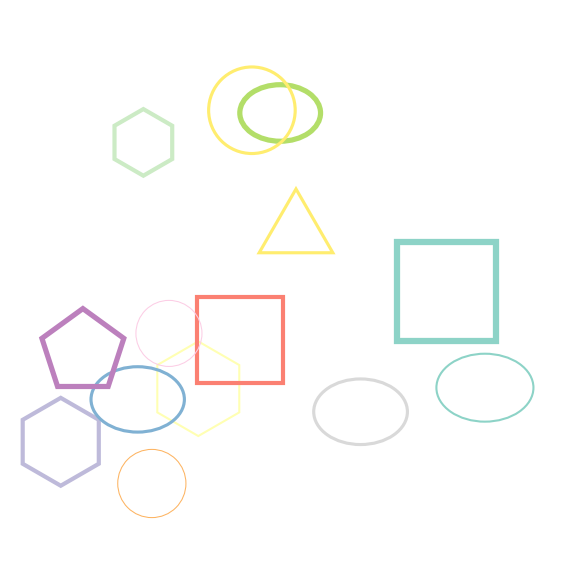[{"shape": "oval", "thickness": 1, "radius": 0.42, "center": [0.84, 0.328]}, {"shape": "square", "thickness": 3, "radius": 0.43, "center": [0.772, 0.495]}, {"shape": "hexagon", "thickness": 1, "radius": 0.41, "center": [0.343, 0.326]}, {"shape": "hexagon", "thickness": 2, "radius": 0.38, "center": [0.105, 0.234]}, {"shape": "square", "thickness": 2, "radius": 0.37, "center": [0.416, 0.41]}, {"shape": "oval", "thickness": 1.5, "radius": 0.4, "center": [0.238, 0.308]}, {"shape": "circle", "thickness": 0.5, "radius": 0.3, "center": [0.263, 0.162]}, {"shape": "oval", "thickness": 2.5, "radius": 0.35, "center": [0.485, 0.804]}, {"shape": "circle", "thickness": 0.5, "radius": 0.29, "center": [0.293, 0.422]}, {"shape": "oval", "thickness": 1.5, "radius": 0.41, "center": [0.624, 0.286]}, {"shape": "pentagon", "thickness": 2.5, "radius": 0.37, "center": [0.143, 0.39]}, {"shape": "hexagon", "thickness": 2, "radius": 0.29, "center": [0.248, 0.753]}, {"shape": "triangle", "thickness": 1.5, "radius": 0.37, "center": [0.513, 0.598]}, {"shape": "circle", "thickness": 1.5, "radius": 0.37, "center": [0.436, 0.808]}]